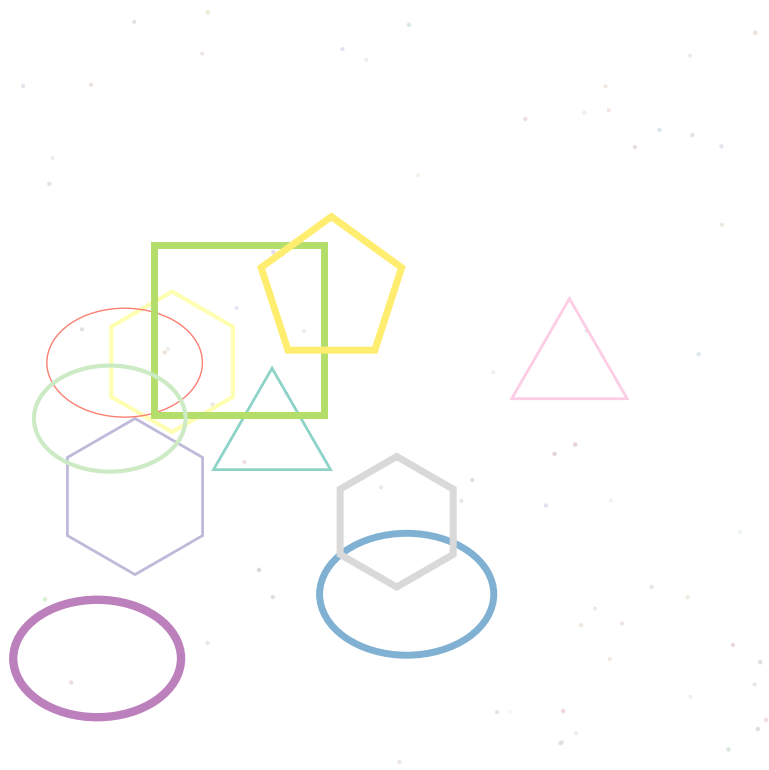[{"shape": "triangle", "thickness": 1, "radius": 0.44, "center": [0.353, 0.434]}, {"shape": "hexagon", "thickness": 1.5, "radius": 0.46, "center": [0.223, 0.53]}, {"shape": "hexagon", "thickness": 1, "radius": 0.51, "center": [0.175, 0.355]}, {"shape": "oval", "thickness": 0.5, "radius": 0.51, "center": [0.162, 0.529]}, {"shape": "oval", "thickness": 2.5, "radius": 0.57, "center": [0.528, 0.228]}, {"shape": "square", "thickness": 2.5, "radius": 0.55, "center": [0.311, 0.572]}, {"shape": "triangle", "thickness": 1, "radius": 0.43, "center": [0.74, 0.526]}, {"shape": "hexagon", "thickness": 2.5, "radius": 0.42, "center": [0.515, 0.322]}, {"shape": "oval", "thickness": 3, "radius": 0.54, "center": [0.126, 0.145]}, {"shape": "oval", "thickness": 1.5, "radius": 0.49, "center": [0.143, 0.456]}, {"shape": "pentagon", "thickness": 2.5, "radius": 0.48, "center": [0.43, 0.623]}]